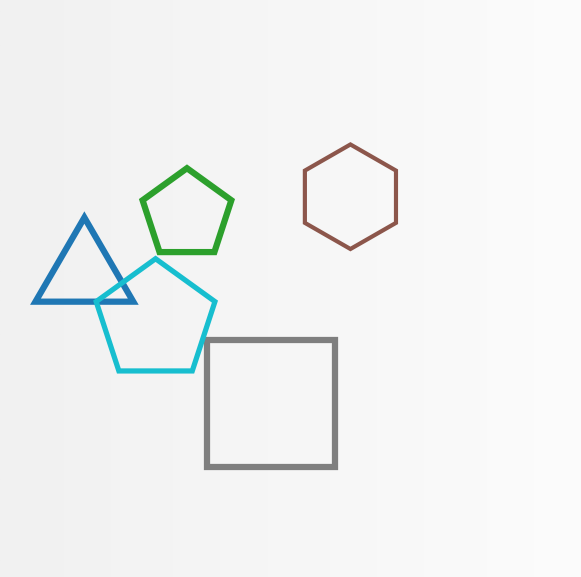[{"shape": "triangle", "thickness": 3, "radius": 0.49, "center": [0.145, 0.525]}, {"shape": "pentagon", "thickness": 3, "radius": 0.4, "center": [0.322, 0.628]}, {"shape": "hexagon", "thickness": 2, "radius": 0.45, "center": [0.603, 0.658]}, {"shape": "square", "thickness": 3, "radius": 0.55, "center": [0.466, 0.301]}, {"shape": "pentagon", "thickness": 2.5, "radius": 0.54, "center": [0.268, 0.444]}]